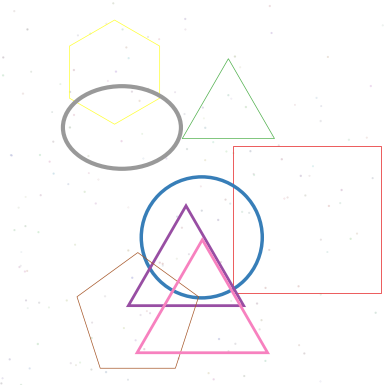[{"shape": "square", "thickness": 0.5, "radius": 0.96, "center": [0.797, 0.43]}, {"shape": "circle", "thickness": 2.5, "radius": 0.79, "center": [0.524, 0.383]}, {"shape": "triangle", "thickness": 0.5, "radius": 0.69, "center": [0.593, 0.709]}, {"shape": "triangle", "thickness": 2, "radius": 0.86, "center": [0.483, 0.293]}, {"shape": "hexagon", "thickness": 0.5, "radius": 0.68, "center": [0.298, 0.813]}, {"shape": "pentagon", "thickness": 0.5, "radius": 0.83, "center": [0.358, 0.178]}, {"shape": "triangle", "thickness": 2, "radius": 0.98, "center": [0.526, 0.182]}, {"shape": "oval", "thickness": 3, "radius": 0.77, "center": [0.317, 0.669]}]